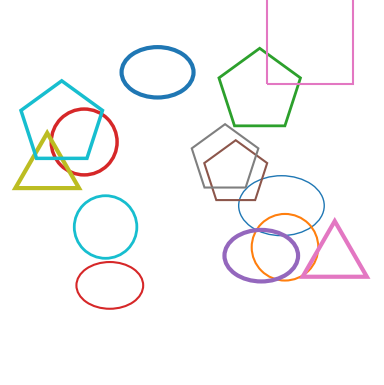[{"shape": "oval", "thickness": 1, "radius": 0.56, "center": [0.731, 0.466]}, {"shape": "oval", "thickness": 3, "radius": 0.47, "center": [0.409, 0.812]}, {"shape": "circle", "thickness": 1.5, "radius": 0.43, "center": [0.74, 0.358]}, {"shape": "pentagon", "thickness": 2, "radius": 0.56, "center": [0.675, 0.763]}, {"shape": "oval", "thickness": 1.5, "radius": 0.43, "center": [0.285, 0.259]}, {"shape": "circle", "thickness": 2.5, "radius": 0.43, "center": [0.219, 0.631]}, {"shape": "oval", "thickness": 3, "radius": 0.48, "center": [0.679, 0.336]}, {"shape": "pentagon", "thickness": 1.5, "radius": 0.43, "center": [0.612, 0.55]}, {"shape": "triangle", "thickness": 3, "radius": 0.48, "center": [0.869, 0.329]}, {"shape": "square", "thickness": 1.5, "radius": 0.56, "center": [0.805, 0.894]}, {"shape": "pentagon", "thickness": 1.5, "radius": 0.45, "center": [0.585, 0.587]}, {"shape": "triangle", "thickness": 3, "radius": 0.48, "center": [0.123, 0.559]}, {"shape": "pentagon", "thickness": 2.5, "radius": 0.56, "center": [0.16, 0.679]}, {"shape": "circle", "thickness": 2, "radius": 0.41, "center": [0.274, 0.41]}]